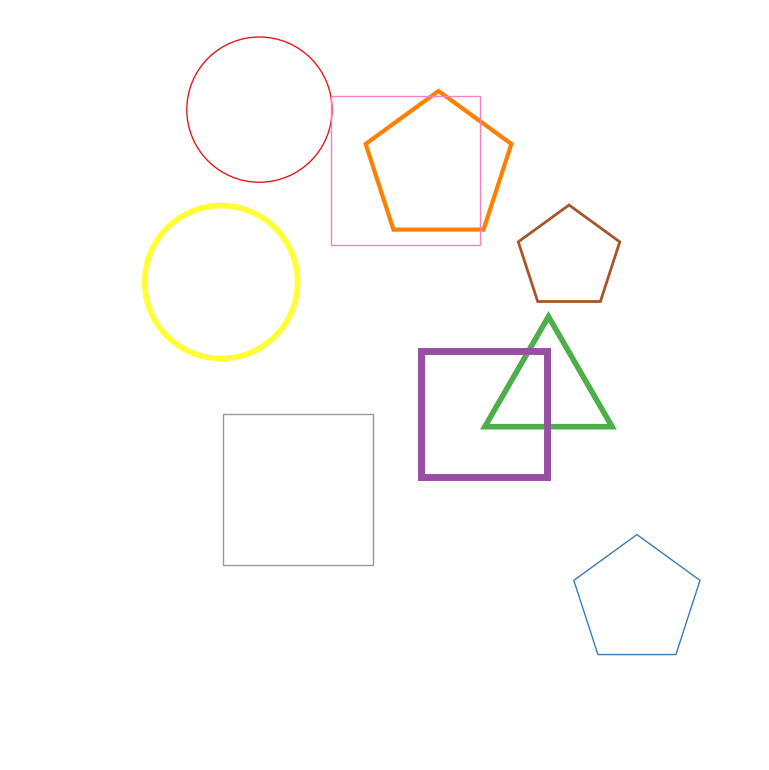[{"shape": "circle", "thickness": 0.5, "radius": 0.47, "center": [0.337, 0.858]}, {"shape": "pentagon", "thickness": 0.5, "radius": 0.43, "center": [0.827, 0.22]}, {"shape": "triangle", "thickness": 2, "radius": 0.48, "center": [0.712, 0.494]}, {"shape": "square", "thickness": 2.5, "radius": 0.41, "center": [0.629, 0.463]}, {"shape": "pentagon", "thickness": 1.5, "radius": 0.5, "center": [0.57, 0.782]}, {"shape": "circle", "thickness": 2, "radius": 0.5, "center": [0.287, 0.634]}, {"shape": "pentagon", "thickness": 1, "radius": 0.35, "center": [0.739, 0.664]}, {"shape": "square", "thickness": 0.5, "radius": 0.48, "center": [0.527, 0.779]}, {"shape": "square", "thickness": 0.5, "radius": 0.49, "center": [0.387, 0.364]}]